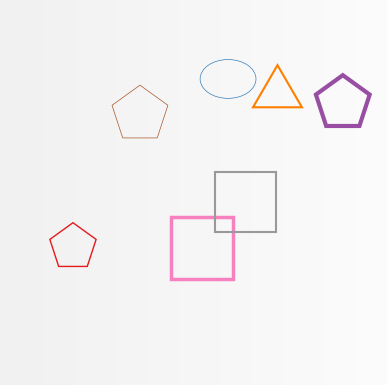[{"shape": "pentagon", "thickness": 1, "radius": 0.31, "center": [0.188, 0.359]}, {"shape": "oval", "thickness": 0.5, "radius": 0.36, "center": [0.589, 0.795]}, {"shape": "pentagon", "thickness": 3, "radius": 0.36, "center": [0.885, 0.732]}, {"shape": "triangle", "thickness": 1.5, "radius": 0.36, "center": [0.716, 0.758]}, {"shape": "pentagon", "thickness": 0.5, "radius": 0.38, "center": [0.361, 0.703]}, {"shape": "square", "thickness": 2.5, "radius": 0.4, "center": [0.522, 0.356]}, {"shape": "square", "thickness": 1.5, "radius": 0.39, "center": [0.633, 0.476]}]